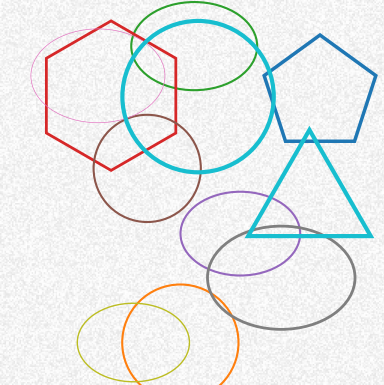[{"shape": "pentagon", "thickness": 2.5, "radius": 0.76, "center": [0.831, 0.757]}, {"shape": "circle", "thickness": 1.5, "radius": 0.76, "center": [0.468, 0.11]}, {"shape": "oval", "thickness": 1.5, "radius": 0.82, "center": [0.504, 0.88]}, {"shape": "hexagon", "thickness": 2, "radius": 0.97, "center": [0.289, 0.752]}, {"shape": "oval", "thickness": 1.5, "radius": 0.78, "center": [0.624, 0.393]}, {"shape": "circle", "thickness": 1.5, "radius": 0.7, "center": [0.382, 0.563]}, {"shape": "oval", "thickness": 0.5, "radius": 0.87, "center": [0.254, 0.803]}, {"shape": "oval", "thickness": 2, "radius": 0.96, "center": [0.731, 0.279]}, {"shape": "oval", "thickness": 1, "radius": 0.73, "center": [0.346, 0.11]}, {"shape": "circle", "thickness": 3, "radius": 0.98, "center": [0.514, 0.749]}, {"shape": "triangle", "thickness": 3, "radius": 0.92, "center": [0.804, 0.479]}]